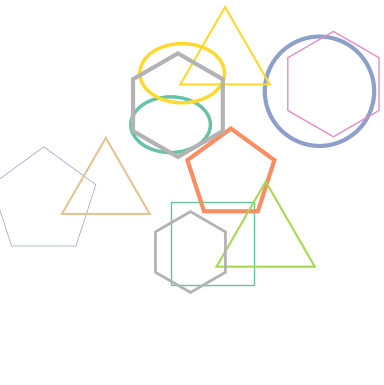[{"shape": "oval", "thickness": 2.5, "radius": 0.52, "center": [0.443, 0.676]}, {"shape": "square", "thickness": 1, "radius": 0.54, "center": [0.551, 0.367]}, {"shape": "pentagon", "thickness": 3, "radius": 0.59, "center": [0.6, 0.547]}, {"shape": "circle", "thickness": 3, "radius": 0.71, "center": [0.83, 0.763]}, {"shape": "pentagon", "thickness": 0.5, "radius": 0.71, "center": [0.114, 0.476]}, {"shape": "hexagon", "thickness": 1, "radius": 0.68, "center": [0.866, 0.782]}, {"shape": "triangle", "thickness": 1.5, "radius": 0.74, "center": [0.69, 0.381]}, {"shape": "oval", "thickness": 2.5, "radius": 0.55, "center": [0.473, 0.81]}, {"shape": "triangle", "thickness": 1.5, "radius": 0.67, "center": [0.584, 0.848]}, {"shape": "triangle", "thickness": 1.5, "radius": 0.66, "center": [0.275, 0.51]}, {"shape": "hexagon", "thickness": 3, "radius": 0.67, "center": [0.462, 0.727]}, {"shape": "hexagon", "thickness": 2, "radius": 0.52, "center": [0.495, 0.345]}]